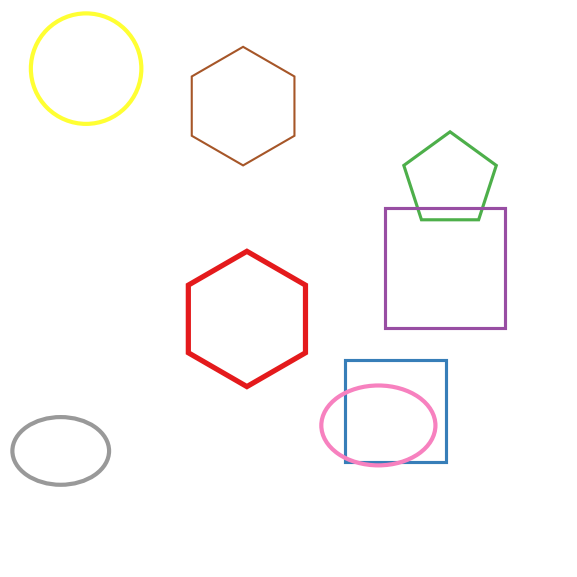[{"shape": "hexagon", "thickness": 2.5, "radius": 0.59, "center": [0.428, 0.447]}, {"shape": "square", "thickness": 1.5, "radius": 0.44, "center": [0.685, 0.288]}, {"shape": "pentagon", "thickness": 1.5, "radius": 0.42, "center": [0.779, 0.687]}, {"shape": "square", "thickness": 1.5, "radius": 0.52, "center": [0.77, 0.536]}, {"shape": "circle", "thickness": 2, "radius": 0.48, "center": [0.149, 0.88]}, {"shape": "hexagon", "thickness": 1, "radius": 0.51, "center": [0.421, 0.815]}, {"shape": "oval", "thickness": 2, "radius": 0.49, "center": [0.655, 0.262]}, {"shape": "oval", "thickness": 2, "radius": 0.42, "center": [0.105, 0.218]}]